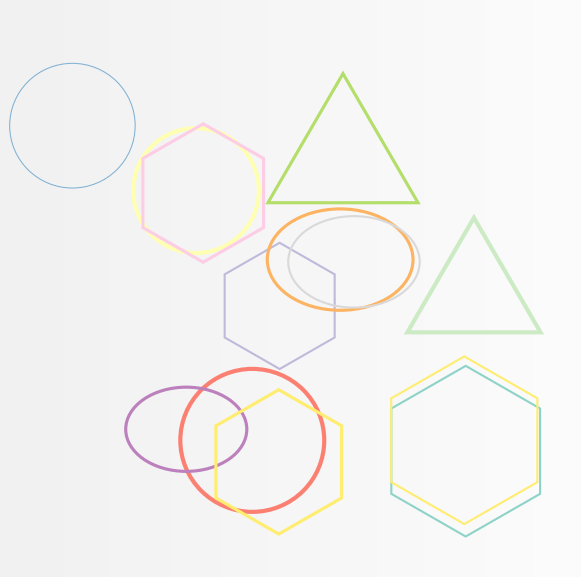[{"shape": "hexagon", "thickness": 1, "radius": 0.74, "center": [0.801, 0.218]}, {"shape": "circle", "thickness": 2, "radius": 0.54, "center": [0.337, 0.669]}, {"shape": "hexagon", "thickness": 1, "radius": 0.55, "center": [0.481, 0.469]}, {"shape": "circle", "thickness": 2, "radius": 0.62, "center": [0.434, 0.237]}, {"shape": "circle", "thickness": 0.5, "radius": 0.54, "center": [0.125, 0.782]}, {"shape": "oval", "thickness": 1.5, "radius": 0.63, "center": [0.585, 0.55]}, {"shape": "triangle", "thickness": 1.5, "radius": 0.75, "center": [0.59, 0.723]}, {"shape": "hexagon", "thickness": 1.5, "radius": 0.6, "center": [0.35, 0.665]}, {"shape": "oval", "thickness": 1, "radius": 0.57, "center": [0.609, 0.546]}, {"shape": "oval", "thickness": 1.5, "radius": 0.52, "center": [0.32, 0.256]}, {"shape": "triangle", "thickness": 2, "radius": 0.66, "center": [0.815, 0.49]}, {"shape": "hexagon", "thickness": 1, "radius": 0.73, "center": [0.799, 0.237]}, {"shape": "hexagon", "thickness": 1.5, "radius": 0.62, "center": [0.48, 0.199]}]